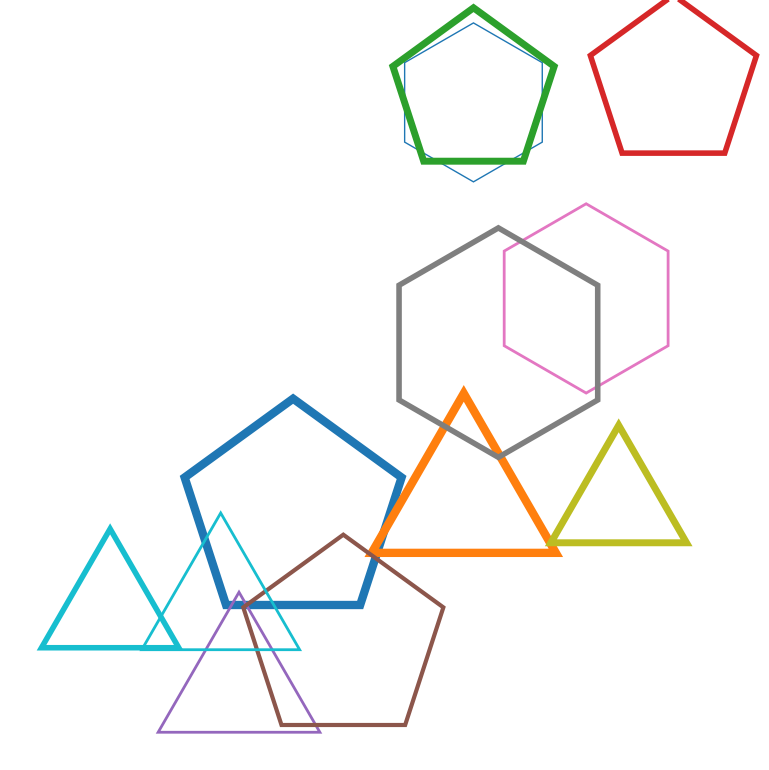[{"shape": "hexagon", "thickness": 0.5, "radius": 0.52, "center": [0.615, 0.867]}, {"shape": "pentagon", "thickness": 3, "radius": 0.74, "center": [0.381, 0.334]}, {"shape": "triangle", "thickness": 3, "radius": 0.69, "center": [0.602, 0.351]}, {"shape": "pentagon", "thickness": 2.5, "radius": 0.55, "center": [0.615, 0.88]}, {"shape": "pentagon", "thickness": 2, "radius": 0.57, "center": [0.875, 0.893]}, {"shape": "triangle", "thickness": 1, "radius": 0.61, "center": [0.31, 0.11]}, {"shape": "pentagon", "thickness": 1.5, "radius": 0.68, "center": [0.446, 0.169]}, {"shape": "hexagon", "thickness": 1, "radius": 0.61, "center": [0.761, 0.612]}, {"shape": "hexagon", "thickness": 2, "radius": 0.74, "center": [0.647, 0.555]}, {"shape": "triangle", "thickness": 2.5, "radius": 0.51, "center": [0.804, 0.346]}, {"shape": "triangle", "thickness": 1, "radius": 0.59, "center": [0.287, 0.215]}, {"shape": "triangle", "thickness": 2, "radius": 0.51, "center": [0.143, 0.21]}]